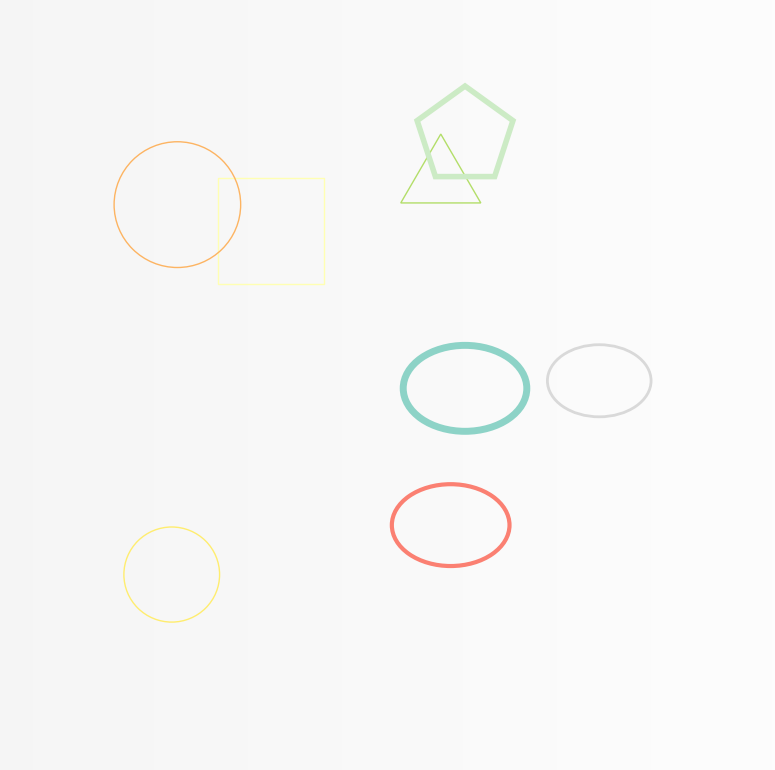[{"shape": "oval", "thickness": 2.5, "radius": 0.4, "center": [0.6, 0.496]}, {"shape": "square", "thickness": 0.5, "radius": 0.34, "center": [0.35, 0.7]}, {"shape": "oval", "thickness": 1.5, "radius": 0.38, "center": [0.582, 0.318]}, {"shape": "circle", "thickness": 0.5, "radius": 0.41, "center": [0.229, 0.734]}, {"shape": "triangle", "thickness": 0.5, "radius": 0.3, "center": [0.569, 0.766]}, {"shape": "oval", "thickness": 1, "radius": 0.33, "center": [0.773, 0.506]}, {"shape": "pentagon", "thickness": 2, "radius": 0.32, "center": [0.6, 0.823]}, {"shape": "circle", "thickness": 0.5, "radius": 0.31, "center": [0.222, 0.254]}]